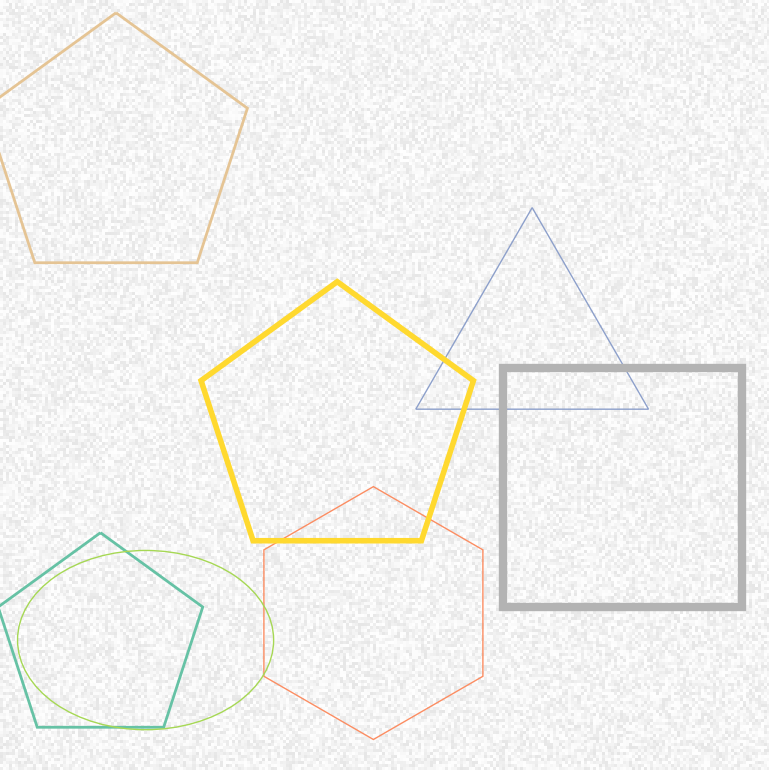[{"shape": "pentagon", "thickness": 1, "radius": 0.7, "center": [0.13, 0.169]}, {"shape": "hexagon", "thickness": 0.5, "radius": 0.82, "center": [0.485, 0.204]}, {"shape": "triangle", "thickness": 0.5, "radius": 0.87, "center": [0.691, 0.556]}, {"shape": "oval", "thickness": 0.5, "radius": 0.83, "center": [0.189, 0.169]}, {"shape": "pentagon", "thickness": 2, "radius": 0.93, "center": [0.438, 0.448]}, {"shape": "pentagon", "thickness": 1, "radius": 0.9, "center": [0.151, 0.804]}, {"shape": "square", "thickness": 3, "radius": 0.78, "center": [0.808, 0.367]}]